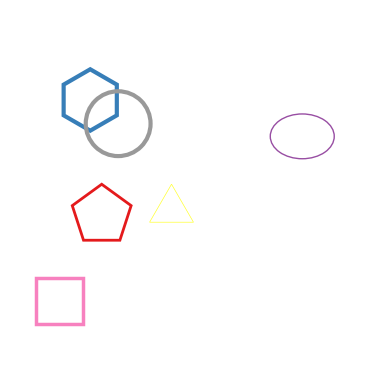[{"shape": "pentagon", "thickness": 2, "radius": 0.4, "center": [0.264, 0.441]}, {"shape": "hexagon", "thickness": 3, "radius": 0.4, "center": [0.234, 0.74]}, {"shape": "oval", "thickness": 1, "radius": 0.42, "center": [0.785, 0.646]}, {"shape": "triangle", "thickness": 0.5, "radius": 0.33, "center": [0.446, 0.456]}, {"shape": "square", "thickness": 2.5, "radius": 0.3, "center": [0.155, 0.218]}, {"shape": "circle", "thickness": 3, "radius": 0.42, "center": [0.307, 0.679]}]